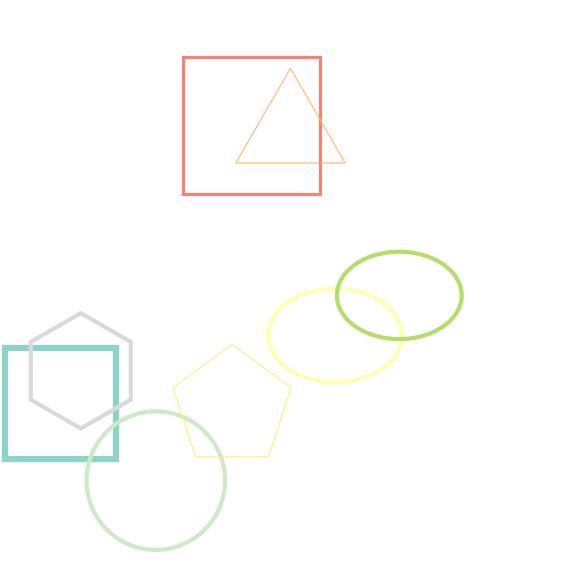[{"shape": "square", "thickness": 3, "radius": 0.48, "center": [0.104, 0.3]}, {"shape": "oval", "thickness": 2, "radius": 0.58, "center": [0.58, 0.418]}, {"shape": "square", "thickness": 1.5, "radius": 0.59, "center": [0.436, 0.782]}, {"shape": "triangle", "thickness": 0.5, "radius": 0.55, "center": [0.503, 0.772]}, {"shape": "oval", "thickness": 2, "radius": 0.54, "center": [0.691, 0.488]}, {"shape": "hexagon", "thickness": 2, "radius": 0.5, "center": [0.14, 0.357]}, {"shape": "circle", "thickness": 2, "radius": 0.6, "center": [0.27, 0.167]}, {"shape": "pentagon", "thickness": 0.5, "radius": 0.54, "center": [0.402, 0.295]}]